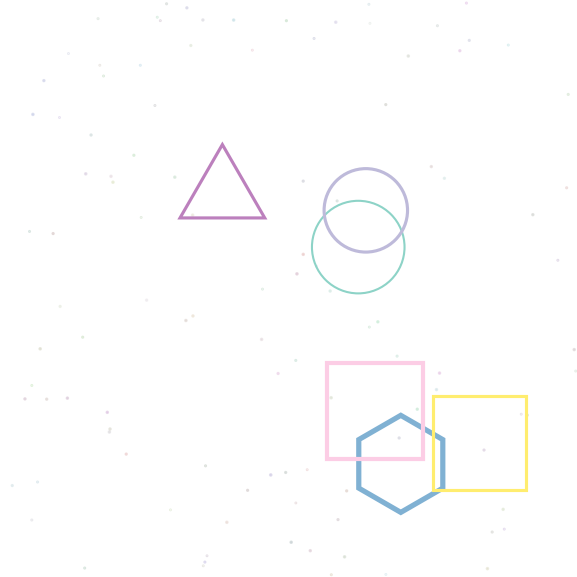[{"shape": "circle", "thickness": 1, "radius": 0.4, "center": [0.62, 0.571]}, {"shape": "circle", "thickness": 1.5, "radius": 0.36, "center": [0.633, 0.635]}, {"shape": "hexagon", "thickness": 2.5, "radius": 0.42, "center": [0.694, 0.196]}, {"shape": "square", "thickness": 2, "radius": 0.41, "center": [0.649, 0.287]}, {"shape": "triangle", "thickness": 1.5, "radius": 0.42, "center": [0.385, 0.664]}, {"shape": "square", "thickness": 1.5, "radius": 0.4, "center": [0.831, 0.232]}]